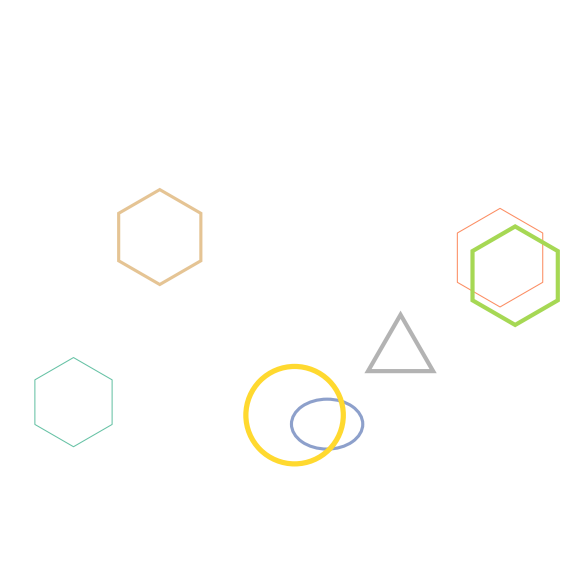[{"shape": "hexagon", "thickness": 0.5, "radius": 0.39, "center": [0.127, 0.303]}, {"shape": "hexagon", "thickness": 0.5, "radius": 0.43, "center": [0.866, 0.553]}, {"shape": "oval", "thickness": 1.5, "radius": 0.31, "center": [0.566, 0.265]}, {"shape": "hexagon", "thickness": 2, "radius": 0.43, "center": [0.892, 0.522]}, {"shape": "circle", "thickness": 2.5, "radius": 0.42, "center": [0.51, 0.28]}, {"shape": "hexagon", "thickness": 1.5, "radius": 0.41, "center": [0.277, 0.589]}, {"shape": "triangle", "thickness": 2, "radius": 0.33, "center": [0.694, 0.389]}]